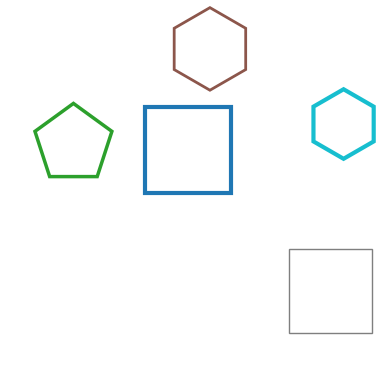[{"shape": "square", "thickness": 3, "radius": 0.56, "center": [0.488, 0.61]}, {"shape": "pentagon", "thickness": 2.5, "radius": 0.53, "center": [0.191, 0.626]}, {"shape": "hexagon", "thickness": 2, "radius": 0.54, "center": [0.545, 0.873]}, {"shape": "square", "thickness": 1, "radius": 0.54, "center": [0.859, 0.244]}, {"shape": "hexagon", "thickness": 3, "radius": 0.45, "center": [0.892, 0.678]}]